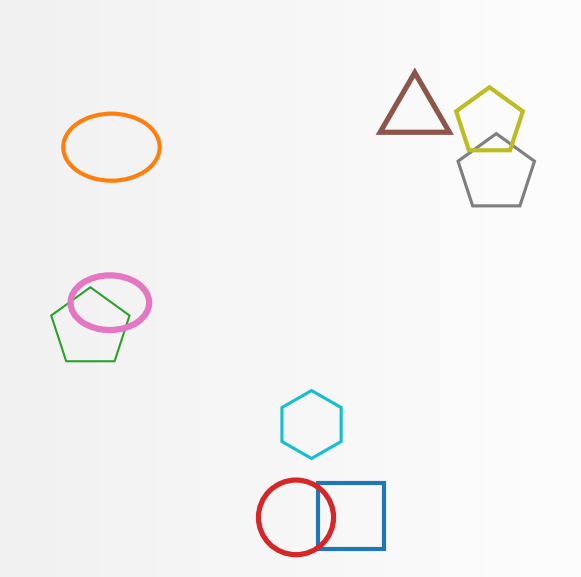[{"shape": "square", "thickness": 2, "radius": 0.29, "center": [0.604, 0.106]}, {"shape": "oval", "thickness": 2, "radius": 0.41, "center": [0.192, 0.744]}, {"shape": "pentagon", "thickness": 1, "radius": 0.35, "center": [0.155, 0.431]}, {"shape": "circle", "thickness": 2.5, "radius": 0.32, "center": [0.509, 0.103]}, {"shape": "triangle", "thickness": 2.5, "radius": 0.34, "center": [0.714, 0.805]}, {"shape": "oval", "thickness": 3, "radius": 0.34, "center": [0.189, 0.475]}, {"shape": "pentagon", "thickness": 1.5, "radius": 0.35, "center": [0.854, 0.699]}, {"shape": "pentagon", "thickness": 2, "radius": 0.3, "center": [0.842, 0.788]}, {"shape": "hexagon", "thickness": 1.5, "radius": 0.29, "center": [0.536, 0.264]}]